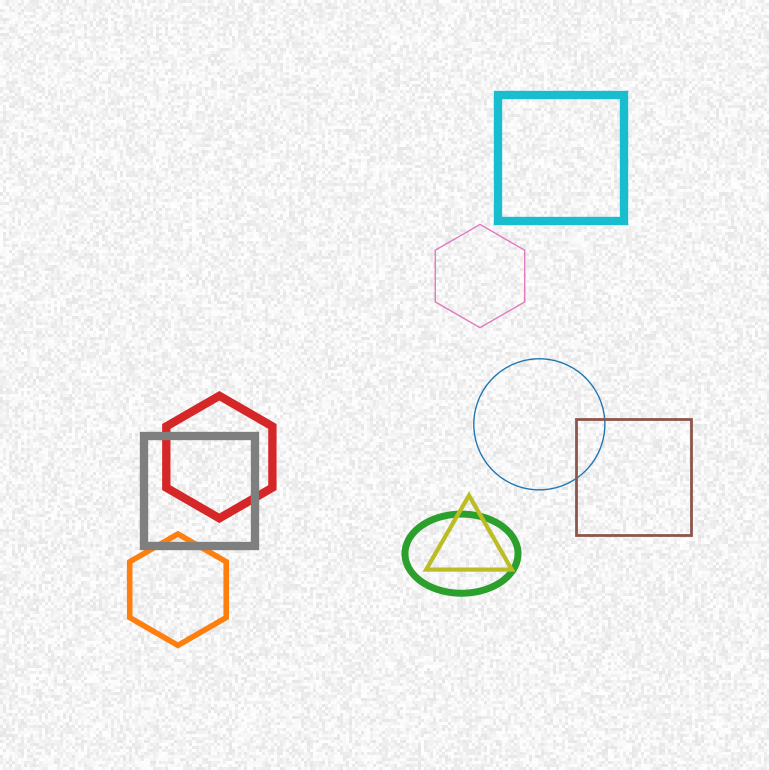[{"shape": "circle", "thickness": 0.5, "radius": 0.43, "center": [0.7, 0.449]}, {"shape": "hexagon", "thickness": 2, "radius": 0.36, "center": [0.231, 0.234]}, {"shape": "oval", "thickness": 2.5, "radius": 0.37, "center": [0.599, 0.281]}, {"shape": "hexagon", "thickness": 3, "radius": 0.4, "center": [0.285, 0.406]}, {"shape": "square", "thickness": 1, "radius": 0.37, "center": [0.823, 0.381]}, {"shape": "hexagon", "thickness": 0.5, "radius": 0.34, "center": [0.623, 0.641]}, {"shape": "square", "thickness": 3, "radius": 0.36, "center": [0.259, 0.362]}, {"shape": "triangle", "thickness": 1.5, "radius": 0.32, "center": [0.609, 0.292]}, {"shape": "square", "thickness": 3, "radius": 0.41, "center": [0.728, 0.795]}]